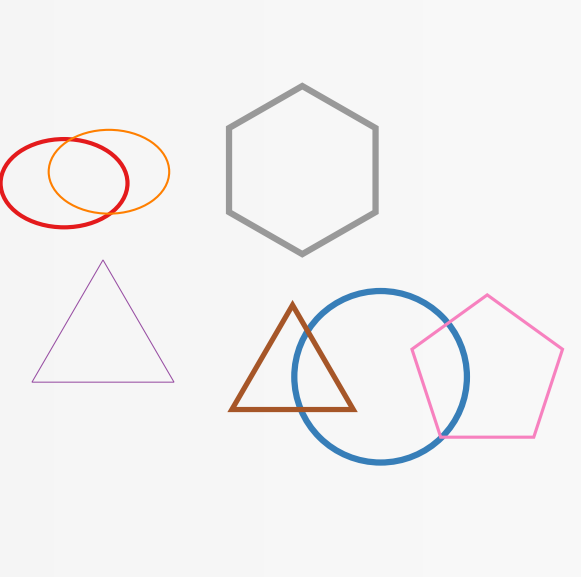[{"shape": "oval", "thickness": 2, "radius": 0.55, "center": [0.11, 0.682]}, {"shape": "circle", "thickness": 3, "radius": 0.74, "center": [0.655, 0.347]}, {"shape": "triangle", "thickness": 0.5, "radius": 0.71, "center": [0.177, 0.408]}, {"shape": "oval", "thickness": 1, "radius": 0.52, "center": [0.187, 0.702]}, {"shape": "triangle", "thickness": 2.5, "radius": 0.6, "center": [0.503, 0.35]}, {"shape": "pentagon", "thickness": 1.5, "radius": 0.68, "center": [0.838, 0.352]}, {"shape": "hexagon", "thickness": 3, "radius": 0.73, "center": [0.52, 0.705]}]